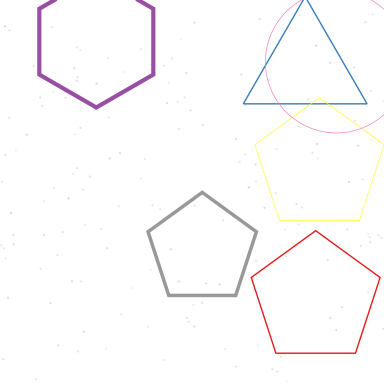[{"shape": "pentagon", "thickness": 1, "radius": 0.88, "center": [0.82, 0.225]}, {"shape": "triangle", "thickness": 1, "radius": 0.93, "center": [0.793, 0.823]}, {"shape": "hexagon", "thickness": 3, "radius": 0.85, "center": [0.25, 0.892]}, {"shape": "pentagon", "thickness": 0.5, "radius": 0.88, "center": [0.83, 0.57]}, {"shape": "circle", "thickness": 0.5, "radius": 0.92, "center": [0.874, 0.839]}, {"shape": "pentagon", "thickness": 2.5, "radius": 0.74, "center": [0.525, 0.352]}]